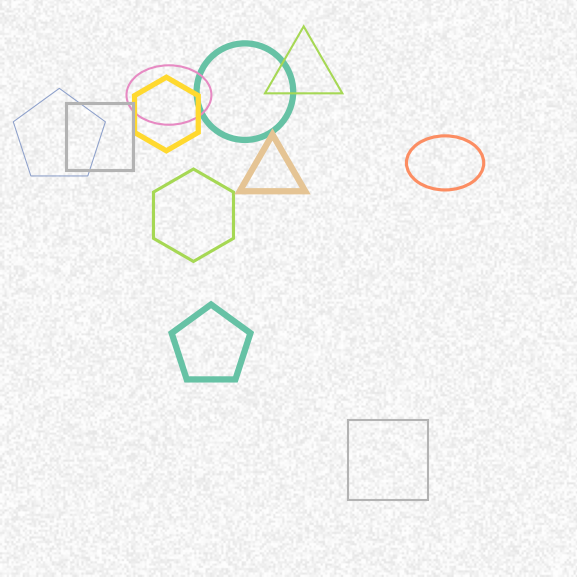[{"shape": "pentagon", "thickness": 3, "radius": 0.36, "center": [0.365, 0.4]}, {"shape": "circle", "thickness": 3, "radius": 0.42, "center": [0.424, 0.84]}, {"shape": "oval", "thickness": 1.5, "radius": 0.33, "center": [0.771, 0.717]}, {"shape": "pentagon", "thickness": 0.5, "radius": 0.42, "center": [0.103, 0.762]}, {"shape": "oval", "thickness": 1, "radius": 0.37, "center": [0.293, 0.835]}, {"shape": "triangle", "thickness": 1, "radius": 0.39, "center": [0.526, 0.876]}, {"shape": "hexagon", "thickness": 1.5, "radius": 0.4, "center": [0.335, 0.626]}, {"shape": "hexagon", "thickness": 2.5, "radius": 0.32, "center": [0.288, 0.802]}, {"shape": "triangle", "thickness": 3, "radius": 0.33, "center": [0.472, 0.701]}, {"shape": "square", "thickness": 1.5, "radius": 0.29, "center": [0.172, 0.762]}, {"shape": "square", "thickness": 1, "radius": 0.35, "center": [0.672, 0.203]}]